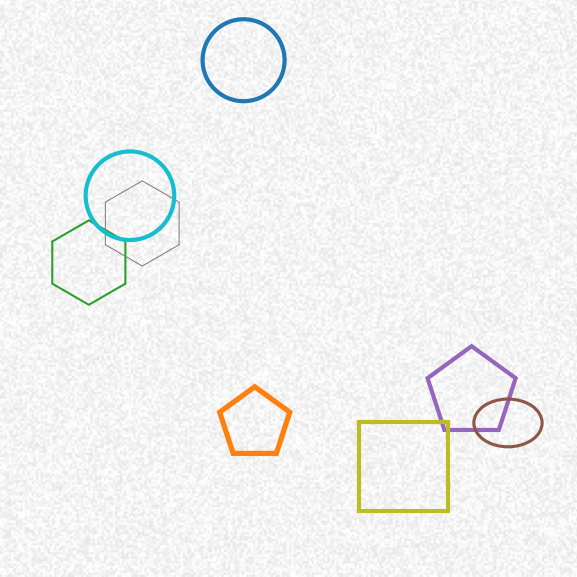[{"shape": "circle", "thickness": 2, "radius": 0.35, "center": [0.422, 0.895]}, {"shape": "pentagon", "thickness": 2.5, "radius": 0.32, "center": [0.441, 0.266]}, {"shape": "hexagon", "thickness": 1, "radius": 0.37, "center": [0.154, 0.544]}, {"shape": "pentagon", "thickness": 2, "radius": 0.4, "center": [0.817, 0.32]}, {"shape": "oval", "thickness": 1.5, "radius": 0.3, "center": [0.88, 0.267]}, {"shape": "hexagon", "thickness": 0.5, "radius": 0.37, "center": [0.246, 0.612]}, {"shape": "square", "thickness": 2, "radius": 0.38, "center": [0.699, 0.191]}, {"shape": "circle", "thickness": 2, "radius": 0.38, "center": [0.225, 0.66]}]